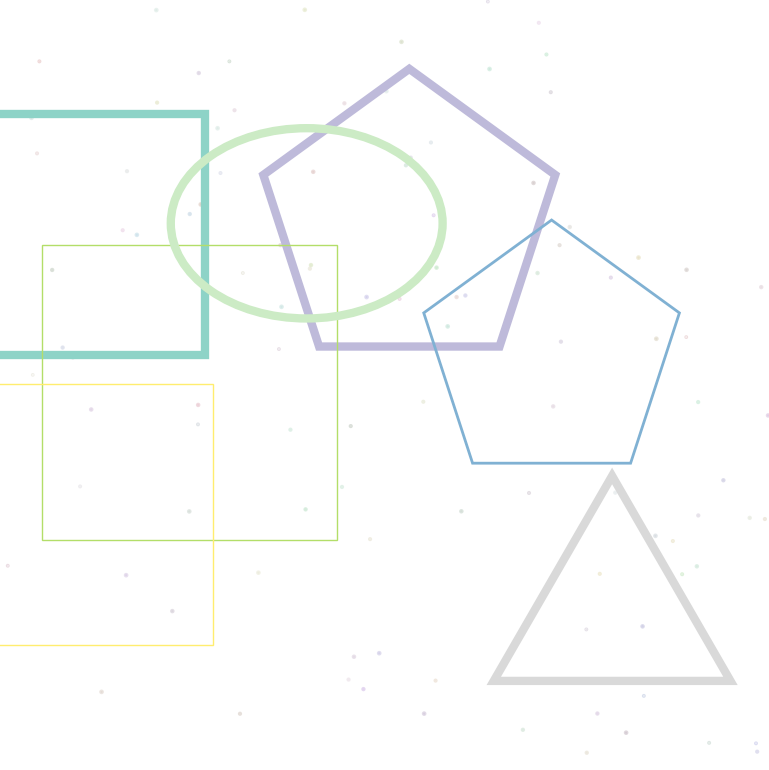[{"shape": "square", "thickness": 3, "radius": 0.78, "center": [0.11, 0.696]}, {"shape": "pentagon", "thickness": 3, "radius": 1.0, "center": [0.532, 0.711]}, {"shape": "pentagon", "thickness": 1, "radius": 0.87, "center": [0.716, 0.54]}, {"shape": "square", "thickness": 0.5, "radius": 0.96, "center": [0.246, 0.49]}, {"shape": "triangle", "thickness": 3, "radius": 0.89, "center": [0.795, 0.204]}, {"shape": "oval", "thickness": 3, "radius": 0.88, "center": [0.398, 0.71]}, {"shape": "square", "thickness": 0.5, "radius": 0.85, "center": [0.107, 0.331]}]